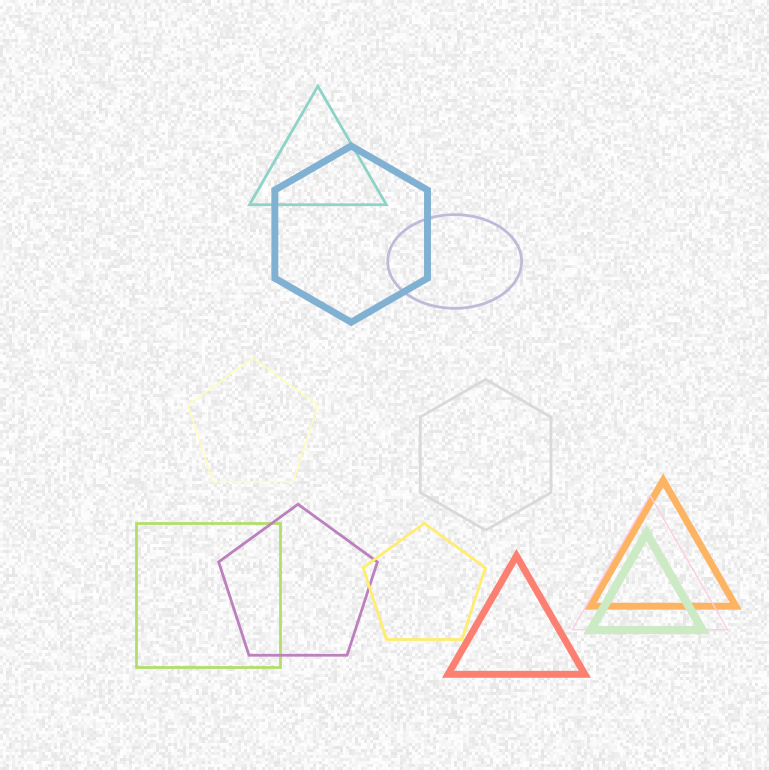[{"shape": "triangle", "thickness": 1, "radius": 0.51, "center": [0.413, 0.785]}, {"shape": "pentagon", "thickness": 0.5, "radius": 0.44, "center": [0.328, 0.446]}, {"shape": "oval", "thickness": 1, "radius": 0.43, "center": [0.59, 0.66]}, {"shape": "triangle", "thickness": 2.5, "radius": 0.51, "center": [0.671, 0.176]}, {"shape": "hexagon", "thickness": 2.5, "radius": 0.57, "center": [0.456, 0.696]}, {"shape": "triangle", "thickness": 2.5, "radius": 0.54, "center": [0.861, 0.267]}, {"shape": "square", "thickness": 1, "radius": 0.47, "center": [0.27, 0.228]}, {"shape": "triangle", "thickness": 0.5, "radius": 0.58, "center": [0.844, 0.24]}, {"shape": "hexagon", "thickness": 1, "radius": 0.49, "center": [0.631, 0.409]}, {"shape": "pentagon", "thickness": 1, "radius": 0.54, "center": [0.387, 0.237]}, {"shape": "triangle", "thickness": 3, "radius": 0.42, "center": [0.84, 0.224]}, {"shape": "pentagon", "thickness": 1, "radius": 0.42, "center": [0.551, 0.237]}]